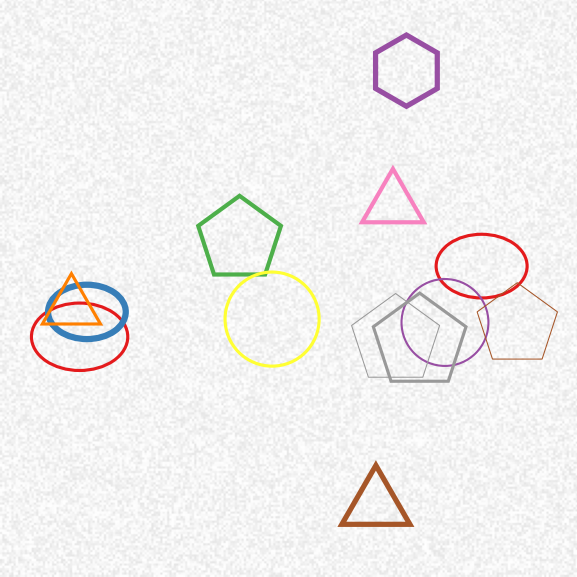[{"shape": "oval", "thickness": 1.5, "radius": 0.39, "center": [0.834, 0.538]}, {"shape": "oval", "thickness": 1.5, "radius": 0.42, "center": [0.138, 0.416]}, {"shape": "oval", "thickness": 3, "radius": 0.34, "center": [0.151, 0.459]}, {"shape": "pentagon", "thickness": 2, "radius": 0.38, "center": [0.415, 0.585]}, {"shape": "hexagon", "thickness": 2.5, "radius": 0.31, "center": [0.704, 0.877]}, {"shape": "circle", "thickness": 1, "radius": 0.38, "center": [0.771, 0.441]}, {"shape": "triangle", "thickness": 1.5, "radius": 0.29, "center": [0.124, 0.467]}, {"shape": "circle", "thickness": 1.5, "radius": 0.41, "center": [0.471, 0.447]}, {"shape": "triangle", "thickness": 2.5, "radius": 0.34, "center": [0.651, 0.125]}, {"shape": "pentagon", "thickness": 0.5, "radius": 0.37, "center": [0.896, 0.436]}, {"shape": "triangle", "thickness": 2, "radius": 0.31, "center": [0.68, 0.645]}, {"shape": "pentagon", "thickness": 1.5, "radius": 0.42, "center": [0.727, 0.407]}, {"shape": "pentagon", "thickness": 0.5, "radius": 0.4, "center": [0.685, 0.411]}]